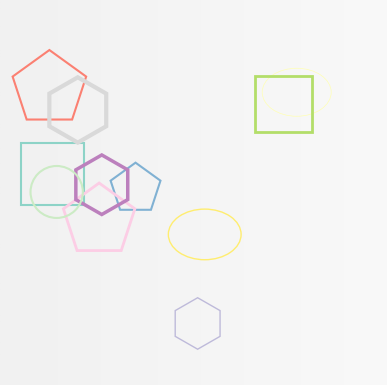[{"shape": "square", "thickness": 1.5, "radius": 0.41, "center": [0.135, 0.548]}, {"shape": "oval", "thickness": 0.5, "radius": 0.45, "center": [0.766, 0.76]}, {"shape": "hexagon", "thickness": 1, "radius": 0.33, "center": [0.51, 0.16]}, {"shape": "pentagon", "thickness": 1.5, "radius": 0.5, "center": [0.127, 0.77]}, {"shape": "pentagon", "thickness": 1.5, "radius": 0.34, "center": [0.35, 0.51]}, {"shape": "square", "thickness": 2, "radius": 0.36, "center": [0.732, 0.73]}, {"shape": "pentagon", "thickness": 2, "radius": 0.48, "center": [0.256, 0.428]}, {"shape": "hexagon", "thickness": 3, "radius": 0.42, "center": [0.201, 0.714]}, {"shape": "hexagon", "thickness": 2.5, "radius": 0.39, "center": [0.263, 0.52]}, {"shape": "circle", "thickness": 1.5, "radius": 0.34, "center": [0.146, 0.501]}, {"shape": "oval", "thickness": 1, "radius": 0.47, "center": [0.528, 0.391]}]